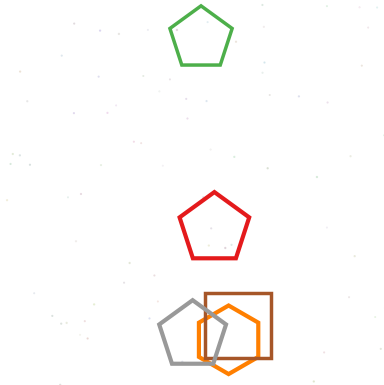[{"shape": "pentagon", "thickness": 3, "radius": 0.48, "center": [0.557, 0.406]}, {"shape": "pentagon", "thickness": 2.5, "radius": 0.42, "center": [0.522, 0.9]}, {"shape": "hexagon", "thickness": 3, "radius": 0.45, "center": [0.594, 0.117]}, {"shape": "square", "thickness": 2.5, "radius": 0.42, "center": [0.618, 0.155]}, {"shape": "pentagon", "thickness": 3, "radius": 0.46, "center": [0.5, 0.129]}]